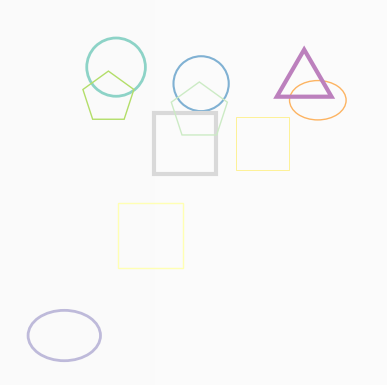[{"shape": "circle", "thickness": 2, "radius": 0.38, "center": [0.3, 0.826]}, {"shape": "square", "thickness": 1, "radius": 0.42, "center": [0.389, 0.388]}, {"shape": "oval", "thickness": 2, "radius": 0.47, "center": [0.166, 0.129]}, {"shape": "circle", "thickness": 1.5, "radius": 0.36, "center": [0.519, 0.783]}, {"shape": "oval", "thickness": 1, "radius": 0.36, "center": [0.82, 0.74]}, {"shape": "pentagon", "thickness": 1, "radius": 0.35, "center": [0.28, 0.746]}, {"shape": "square", "thickness": 3, "radius": 0.4, "center": [0.477, 0.627]}, {"shape": "triangle", "thickness": 3, "radius": 0.41, "center": [0.785, 0.79]}, {"shape": "pentagon", "thickness": 1, "radius": 0.38, "center": [0.514, 0.711]}, {"shape": "square", "thickness": 0.5, "radius": 0.34, "center": [0.678, 0.627]}]